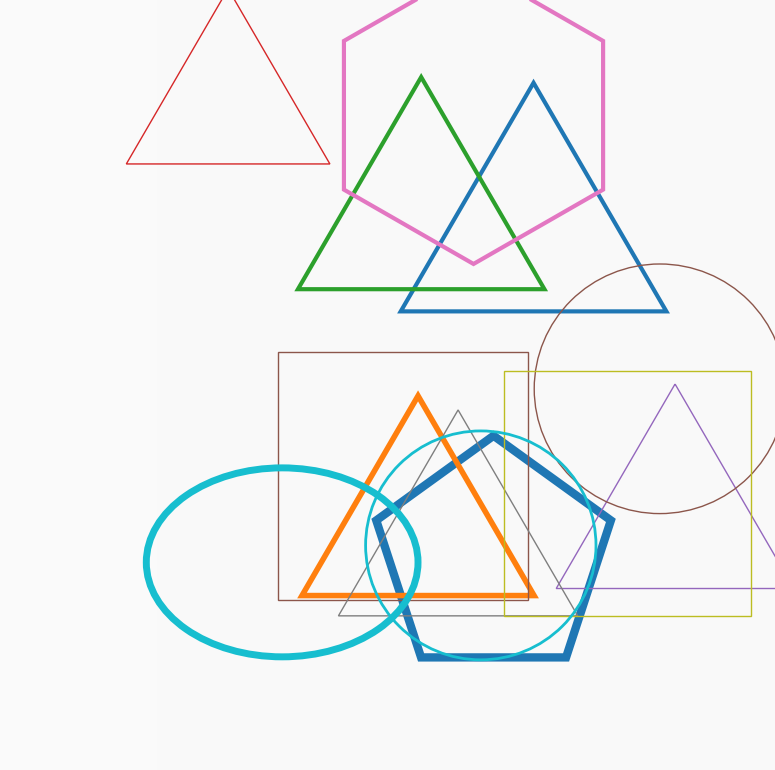[{"shape": "pentagon", "thickness": 3, "radius": 0.8, "center": [0.637, 0.275]}, {"shape": "triangle", "thickness": 1.5, "radius": 0.99, "center": [0.688, 0.695]}, {"shape": "triangle", "thickness": 2, "radius": 0.86, "center": [0.539, 0.313]}, {"shape": "triangle", "thickness": 1.5, "radius": 0.92, "center": [0.543, 0.716]}, {"shape": "triangle", "thickness": 0.5, "radius": 0.76, "center": [0.294, 0.863]}, {"shape": "triangle", "thickness": 0.5, "radius": 0.89, "center": [0.871, 0.324]}, {"shape": "circle", "thickness": 0.5, "radius": 0.81, "center": [0.851, 0.495]}, {"shape": "square", "thickness": 0.5, "radius": 0.8, "center": [0.52, 0.381]}, {"shape": "hexagon", "thickness": 1.5, "radius": 0.97, "center": [0.611, 0.85]}, {"shape": "triangle", "thickness": 0.5, "radius": 0.89, "center": [0.591, 0.289]}, {"shape": "square", "thickness": 0.5, "radius": 0.8, "center": [0.81, 0.359]}, {"shape": "oval", "thickness": 2.5, "radius": 0.88, "center": [0.364, 0.27]}, {"shape": "circle", "thickness": 1, "radius": 0.74, "center": [0.62, 0.292]}]